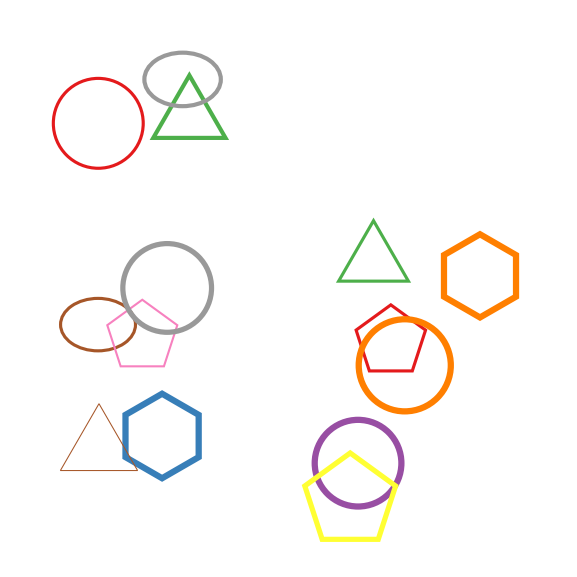[{"shape": "circle", "thickness": 1.5, "radius": 0.39, "center": [0.17, 0.786]}, {"shape": "pentagon", "thickness": 1.5, "radius": 0.32, "center": [0.677, 0.408]}, {"shape": "hexagon", "thickness": 3, "radius": 0.37, "center": [0.281, 0.244]}, {"shape": "triangle", "thickness": 1.5, "radius": 0.35, "center": [0.647, 0.547]}, {"shape": "triangle", "thickness": 2, "radius": 0.36, "center": [0.328, 0.796]}, {"shape": "circle", "thickness": 3, "radius": 0.38, "center": [0.62, 0.197]}, {"shape": "circle", "thickness": 3, "radius": 0.4, "center": [0.701, 0.367]}, {"shape": "hexagon", "thickness": 3, "radius": 0.36, "center": [0.831, 0.521]}, {"shape": "pentagon", "thickness": 2.5, "radius": 0.41, "center": [0.606, 0.132]}, {"shape": "oval", "thickness": 1.5, "radius": 0.32, "center": [0.17, 0.437]}, {"shape": "triangle", "thickness": 0.5, "radius": 0.39, "center": [0.171, 0.223]}, {"shape": "pentagon", "thickness": 1, "radius": 0.32, "center": [0.246, 0.416]}, {"shape": "oval", "thickness": 2, "radius": 0.33, "center": [0.316, 0.862]}, {"shape": "circle", "thickness": 2.5, "radius": 0.38, "center": [0.29, 0.501]}]